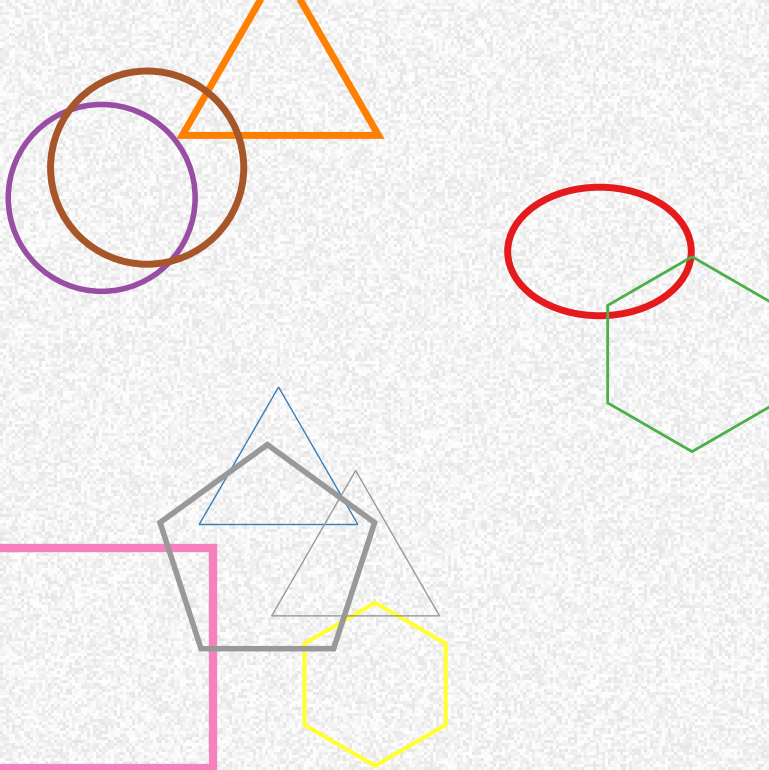[{"shape": "oval", "thickness": 2.5, "radius": 0.6, "center": [0.779, 0.673]}, {"shape": "triangle", "thickness": 0.5, "radius": 0.6, "center": [0.362, 0.378]}, {"shape": "hexagon", "thickness": 1, "radius": 0.63, "center": [0.899, 0.54]}, {"shape": "circle", "thickness": 2, "radius": 0.61, "center": [0.132, 0.743]}, {"shape": "triangle", "thickness": 2.5, "radius": 0.74, "center": [0.364, 0.898]}, {"shape": "hexagon", "thickness": 1.5, "radius": 0.53, "center": [0.487, 0.111]}, {"shape": "circle", "thickness": 2.5, "radius": 0.63, "center": [0.191, 0.782]}, {"shape": "square", "thickness": 3, "radius": 0.71, "center": [0.135, 0.146]}, {"shape": "triangle", "thickness": 0.5, "radius": 0.63, "center": [0.462, 0.263]}, {"shape": "pentagon", "thickness": 2, "radius": 0.73, "center": [0.347, 0.276]}]